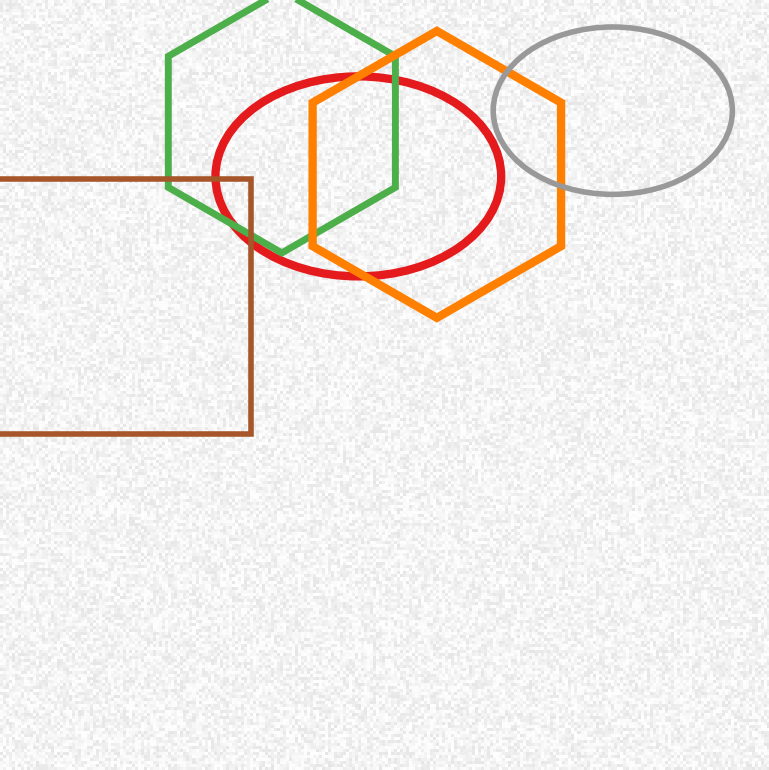[{"shape": "oval", "thickness": 3, "radius": 0.93, "center": [0.465, 0.771]}, {"shape": "hexagon", "thickness": 2.5, "radius": 0.85, "center": [0.366, 0.842]}, {"shape": "hexagon", "thickness": 3, "radius": 0.93, "center": [0.567, 0.773]}, {"shape": "square", "thickness": 2, "radius": 0.83, "center": [0.161, 0.602]}, {"shape": "oval", "thickness": 2, "radius": 0.78, "center": [0.796, 0.856]}]